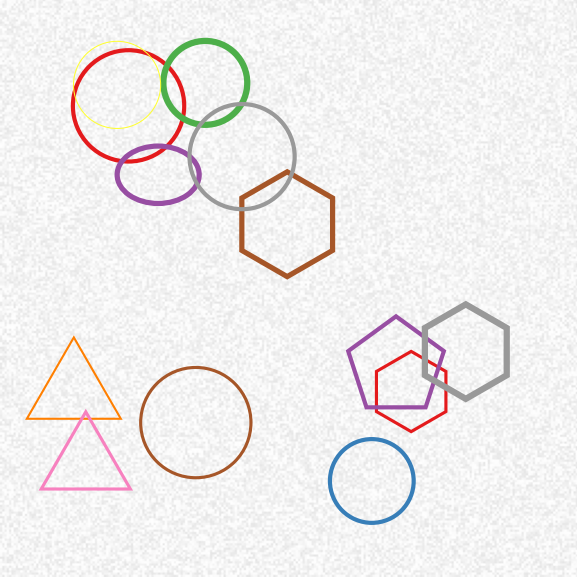[{"shape": "circle", "thickness": 2, "radius": 0.48, "center": [0.223, 0.816]}, {"shape": "hexagon", "thickness": 1.5, "radius": 0.35, "center": [0.712, 0.321]}, {"shape": "circle", "thickness": 2, "radius": 0.36, "center": [0.644, 0.166]}, {"shape": "circle", "thickness": 3, "radius": 0.36, "center": [0.355, 0.856]}, {"shape": "oval", "thickness": 2.5, "radius": 0.36, "center": [0.274, 0.696]}, {"shape": "pentagon", "thickness": 2, "radius": 0.44, "center": [0.686, 0.364]}, {"shape": "triangle", "thickness": 1, "radius": 0.47, "center": [0.128, 0.321]}, {"shape": "circle", "thickness": 0.5, "radius": 0.38, "center": [0.203, 0.852]}, {"shape": "hexagon", "thickness": 2.5, "radius": 0.45, "center": [0.497, 0.611]}, {"shape": "circle", "thickness": 1.5, "radius": 0.48, "center": [0.339, 0.267]}, {"shape": "triangle", "thickness": 1.5, "radius": 0.45, "center": [0.149, 0.197]}, {"shape": "circle", "thickness": 2, "radius": 0.46, "center": [0.419, 0.728]}, {"shape": "hexagon", "thickness": 3, "radius": 0.41, "center": [0.807, 0.39]}]